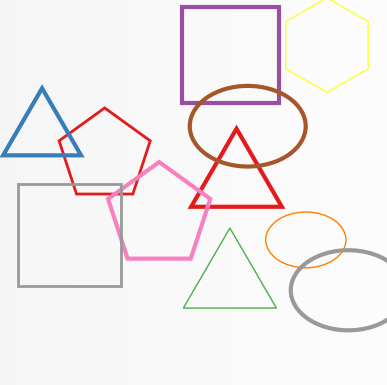[{"shape": "triangle", "thickness": 3, "radius": 0.68, "center": [0.61, 0.531]}, {"shape": "pentagon", "thickness": 2, "radius": 0.62, "center": [0.27, 0.596]}, {"shape": "triangle", "thickness": 3, "radius": 0.58, "center": [0.109, 0.655]}, {"shape": "triangle", "thickness": 1, "radius": 0.69, "center": [0.593, 0.269]}, {"shape": "square", "thickness": 3, "radius": 0.62, "center": [0.594, 0.857]}, {"shape": "oval", "thickness": 1, "radius": 0.52, "center": [0.789, 0.377]}, {"shape": "hexagon", "thickness": 1, "radius": 0.61, "center": [0.844, 0.883]}, {"shape": "oval", "thickness": 3, "radius": 0.75, "center": [0.639, 0.672]}, {"shape": "pentagon", "thickness": 3, "radius": 0.69, "center": [0.411, 0.44]}, {"shape": "oval", "thickness": 3, "radius": 0.74, "center": [0.899, 0.246]}, {"shape": "square", "thickness": 2, "radius": 0.66, "center": [0.179, 0.39]}]